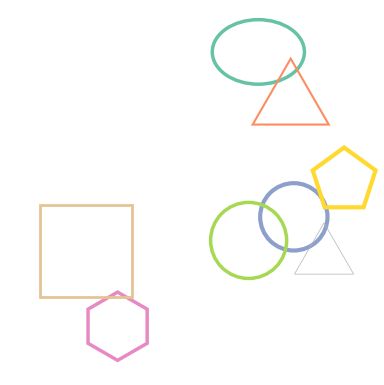[{"shape": "oval", "thickness": 2.5, "radius": 0.6, "center": [0.671, 0.865]}, {"shape": "triangle", "thickness": 1.5, "radius": 0.57, "center": [0.755, 0.734]}, {"shape": "circle", "thickness": 3, "radius": 0.44, "center": [0.763, 0.437]}, {"shape": "hexagon", "thickness": 2.5, "radius": 0.44, "center": [0.305, 0.153]}, {"shape": "circle", "thickness": 2.5, "radius": 0.49, "center": [0.646, 0.376]}, {"shape": "pentagon", "thickness": 3, "radius": 0.43, "center": [0.894, 0.531]}, {"shape": "square", "thickness": 2, "radius": 0.6, "center": [0.223, 0.348]}, {"shape": "triangle", "thickness": 0.5, "radius": 0.44, "center": [0.842, 0.332]}]